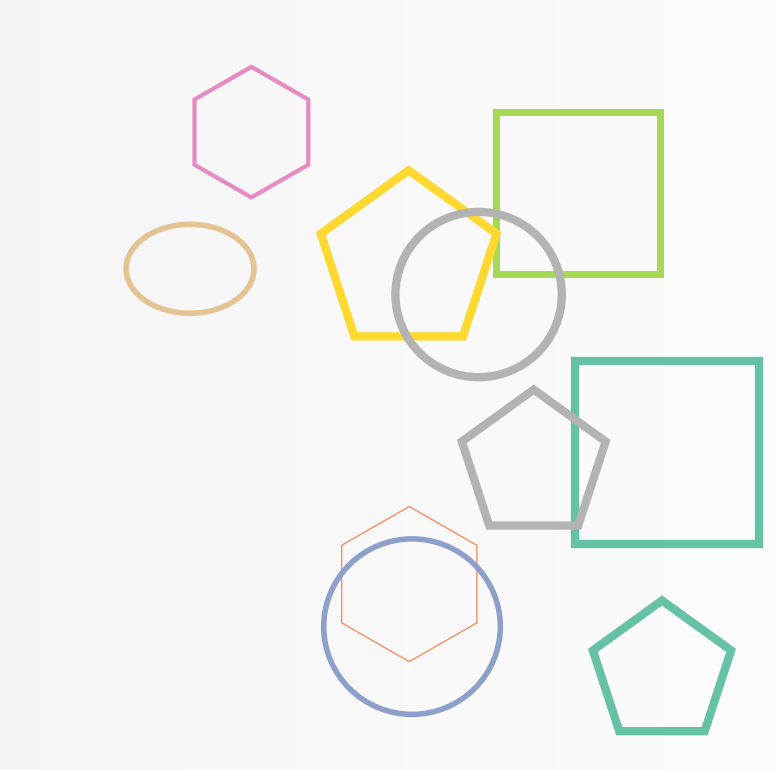[{"shape": "pentagon", "thickness": 3, "radius": 0.47, "center": [0.854, 0.126]}, {"shape": "square", "thickness": 3, "radius": 0.59, "center": [0.86, 0.412]}, {"shape": "hexagon", "thickness": 0.5, "radius": 0.5, "center": [0.528, 0.241]}, {"shape": "circle", "thickness": 2, "radius": 0.57, "center": [0.532, 0.186]}, {"shape": "hexagon", "thickness": 1.5, "radius": 0.42, "center": [0.324, 0.828]}, {"shape": "square", "thickness": 2.5, "radius": 0.53, "center": [0.746, 0.749]}, {"shape": "pentagon", "thickness": 3, "radius": 0.6, "center": [0.527, 0.66]}, {"shape": "oval", "thickness": 2, "radius": 0.41, "center": [0.245, 0.651]}, {"shape": "pentagon", "thickness": 3, "radius": 0.49, "center": [0.689, 0.396]}, {"shape": "circle", "thickness": 3, "radius": 0.54, "center": [0.618, 0.617]}]